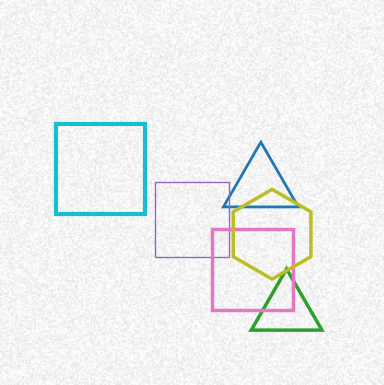[{"shape": "triangle", "thickness": 2, "radius": 0.56, "center": [0.678, 0.519]}, {"shape": "triangle", "thickness": 2.5, "radius": 0.53, "center": [0.744, 0.196]}, {"shape": "square", "thickness": 1, "radius": 0.48, "center": [0.499, 0.43]}, {"shape": "square", "thickness": 2.5, "radius": 0.53, "center": [0.656, 0.299]}, {"shape": "hexagon", "thickness": 2.5, "radius": 0.58, "center": [0.707, 0.392]}, {"shape": "square", "thickness": 3, "radius": 0.58, "center": [0.261, 0.561]}]